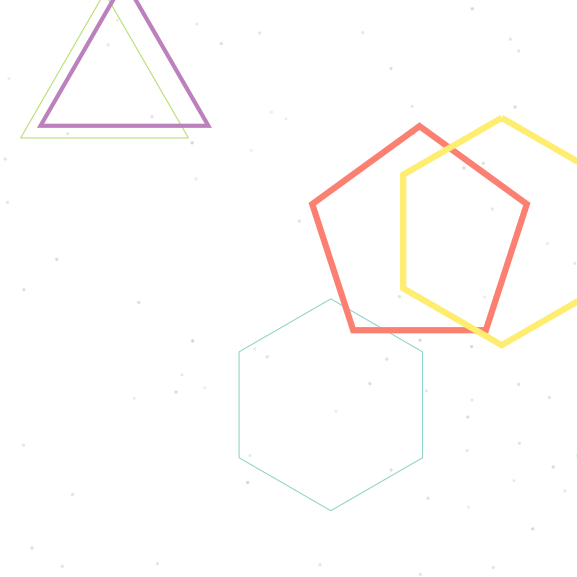[{"shape": "hexagon", "thickness": 0.5, "radius": 0.92, "center": [0.573, 0.298]}, {"shape": "pentagon", "thickness": 3, "radius": 0.98, "center": [0.726, 0.585]}, {"shape": "triangle", "thickness": 0.5, "radius": 0.84, "center": [0.181, 0.844]}, {"shape": "triangle", "thickness": 2, "radius": 0.84, "center": [0.215, 0.865]}, {"shape": "hexagon", "thickness": 3, "radius": 0.98, "center": [0.869, 0.598]}]